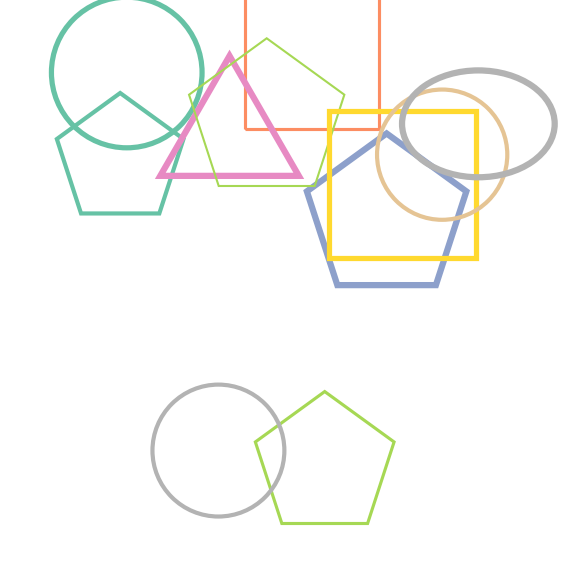[{"shape": "circle", "thickness": 2.5, "radius": 0.65, "center": [0.219, 0.874]}, {"shape": "pentagon", "thickness": 2, "radius": 0.58, "center": [0.208, 0.723]}, {"shape": "square", "thickness": 1.5, "radius": 0.58, "center": [0.54, 0.892]}, {"shape": "pentagon", "thickness": 3, "radius": 0.73, "center": [0.669, 0.623]}, {"shape": "triangle", "thickness": 3, "radius": 0.69, "center": [0.397, 0.764]}, {"shape": "pentagon", "thickness": 1, "radius": 0.71, "center": [0.462, 0.791]}, {"shape": "pentagon", "thickness": 1.5, "radius": 0.63, "center": [0.562, 0.195]}, {"shape": "square", "thickness": 2.5, "radius": 0.63, "center": [0.697, 0.679]}, {"shape": "circle", "thickness": 2, "radius": 0.56, "center": [0.766, 0.731]}, {"shape": "oval", "thickness": 3, "radius": 0.66, "center": [0.828, 0.785]}, {"shape": "circle", "thickness": 2, "radius": 0.57, "center": [0.378, 0.219]}]